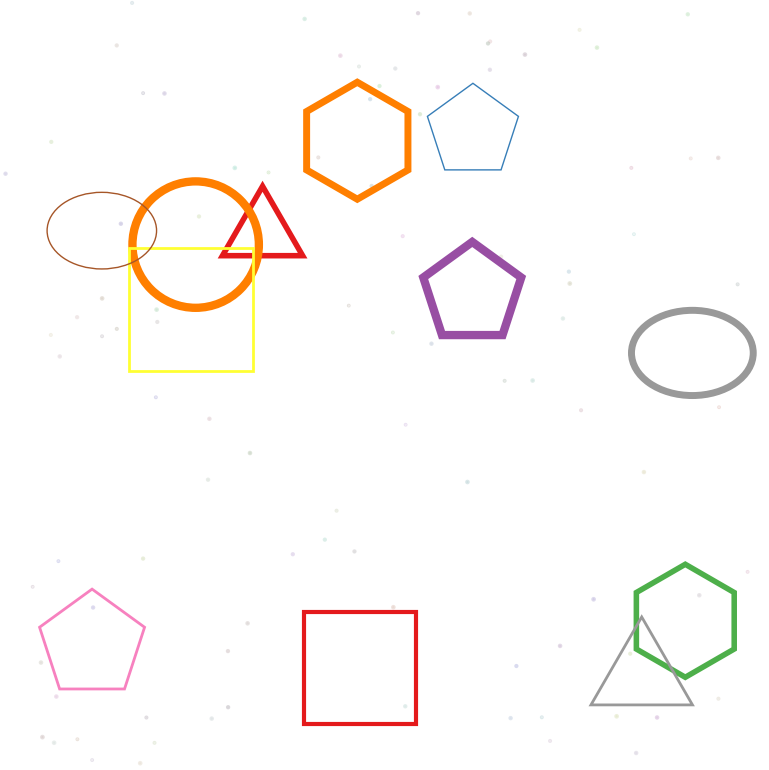[{"shape": "triangle", "thickness": 2, "radius": 0.3, "center": [0.341, 0.698]}, {"shape": "square", "thickness": 1.5, "radius": 0.36, "center": [0.467, 0.133]}, {"shape": "pentagon", "thickness": 0.5, "radius": 0.31, "center": [0.614, 0.83]}, {"shape": "hexagon", "thickness": 2, "radius": 0.37, "center": [0.89, 0.194]}, {"shape": "pentagon", "thickness": 3, "radius": 0.33, "center": [0.613, 0.619]}, {"shape": "circle", "thickness": 3, "radius": 0.41, "center": [0.254, 0.682]}, {"shape": "hexagon", "thickness": 2.5, "radius": 0.38, "center": [0.464, 0.817]}, {"shape": "square", "thickness": 1, "radius": 0.4, "center": [0.248, 0.598]}, {"shape": "oval", "thickness": 0.5, "radius": 0.36, "center": [0.132, 0.7]}, {"shape": "pentagon", "thickness": 1, "radius": 0.36, "center": [0.12, 0.163]}, {"shape": "triangle", "thickness": 1, "radius": 0.38, "center": [0.833, 0.123]}, {"shape": "oval", "thickness": 2.5, "radius": 0.4, "center": [0.899, 0.542]}]